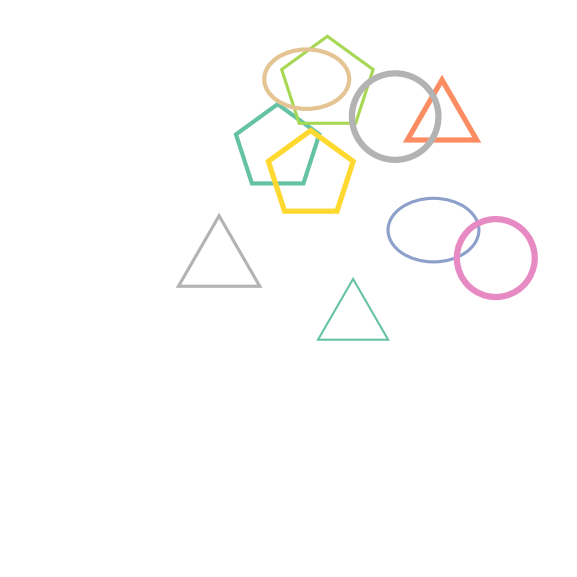[{"shape": "pentagon", "thickness": 2, "radius": 0.38, "center": [0.481, 0.743]}, {"shape": "triangle", "thickness": 1, "radius": 0.35, "center": [0.611, 0.446]}, {"shape": "triangle", "thickness": 2.5, "radius": 0.35, "center": [0.765, 0.791]}, {"shape": "oval", "thickness": 1.5, "radius": 0.39, "center": [0.751, 0.601]}, {"shape": "circle", "thickness": 3, "radius": 0.34, "center": [0.859, 0.552]}, {"shape": "pentagon", "thickness": 1.5, "radius": 0.42, "center": [0.567, 0.853]}, {"shape": "pentagon", "thickness": 2.5, "radius": 0.39, "center": [0.538, 0.696]}, {"shape": "oval", "thickness": 2, "radius": 0.37, "center": [0.531, 0.862]}, {"shape": "circle", "thickness": 3, "radius": 0.37, "center": [0.684, 0.797]}, {"shape": "triangle", "thickness": 1.5, "radius": 0.41, "center": [0.379, 0.544]}]